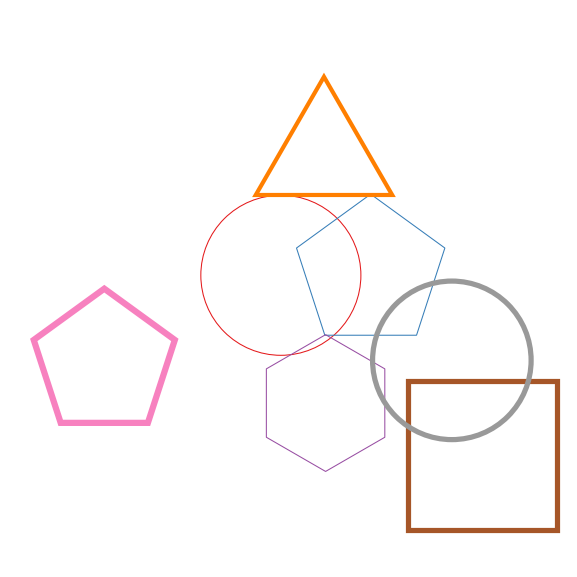[{"shape": "circle", "thickness": 0.5, "radius": 0.69, "center": [0.486, 0.522]}, {"shape": "pentagon", "thickness": 0.5, "radius": 0.68, "center": [0.642, 0.528]}, {"shape": "hexagon", "thickness": 0.5, "radius": 0.59, "center": [0.564, 0.301]}, {"shape": "triangle", "thickness": 2, "radius": 0.68, "center": [0.561, 0.73]}, {"shape": "square", "thickness": 2.5, "radius": 0.64, "center": [0.836, 0.211]}, {"shape": "pentagon", "thickness": 3, "radius": 0.64, "center": [0.181, 0.371]}, {"shape": "circle", "thickness": 2.5, "radius": 0.69, "center": [0.782, 0.375]}]